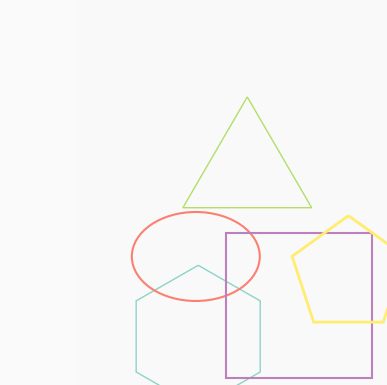[{"shape": "hexagon", "thickness": 1, "radius": 0.92, "center": [0.511, 0.126]}, {"shape": "oval", "thickness": 1.5, "radius": 0.83, "center": [0.505, 0.334]}, {"shape": "triangle", "thickness": 1, "radius": 0.96, "center": [0.638, 0.556]}, {"shape": "square", "thickness": 1.5, "radius": 0.94, "center": [0.772, 0.207]}, {"shape": "pentagon", "thickness": 2, "radius": 0.76, "center": [0.899, 0.287]}]